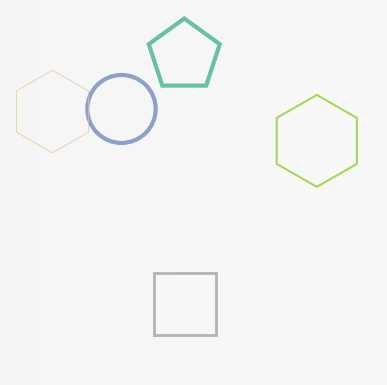[{"shape": "pentagon", "thickness": 3, "radius": 0.48, "center": [0.476, 0.856]}, {"shape": "circle", "thickness": 3, "radius": 0.44, "center": [0.314, 0.717]}, {"shape": "hexagon", "thickness": 1.5, "radius": 0.6, "center": [0.818, 0.634]}, {"shape": "hexagon", "thickness": 0.5, "radius": 0.54, "center": [0.135, 0.71]}, {"shape": "square", "thickness": 2, "radius": 0.4, "center": [0.478, 0.21]}]